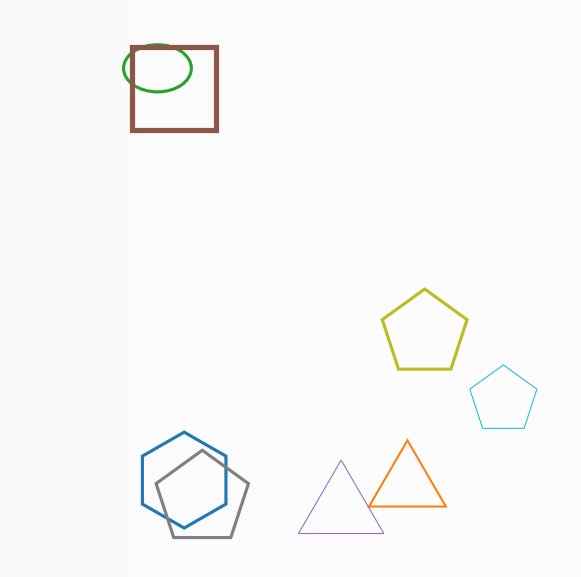[{"shape": "hexagon", "thickness": 1.5, "radius": 0.42, "center": [0.317, 0.168]}, {"shape": "triangle", "thickness": 1, "radius": 0.38, "center": [0.701, 0.16]}, {"shape": "oval", "thickness": 1.5, "radius": 0.29, "center": [0.271, 0.881]}, {"shape": "triangle", "thickness": 0.5, "radius": 0.42, "center": [0.587, 0.118]}, {"shape": "square", "thickness": 2.5, "radius": 0.36, "center": [0.299, 0.846]}, {"shape": "pentagon", "thickness": 1.5, "radius": 0.42, "center": [0.348, 0.136]}, {"shape": "pentagon", "thickness": 1.5, "radius": 0.38, "center": [0.731, 0.422]}, {"shape": "pentagon", "thickness": 0.5, "radius": 0.3, "center": [0.866, 0.306]}]